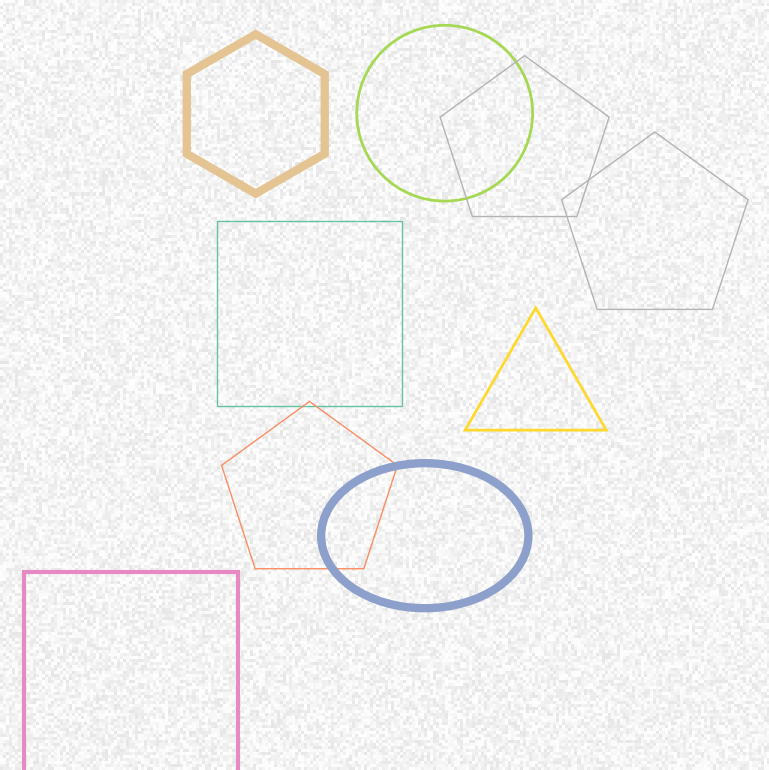[{"shape": "square", "thickness": 0.5, "radius": 0.6, "center": [0.402, 0.593]}, {"shape": "pentagon", "thickness": 0.5, "radius": 0.6, "center": [0.402, 0.359]}, {"shape": "oval", "thickness": 3, "radius": 0.67, "center": [0.552, 0.304]}, {"shape": "square", "thickness": 1.5, "radius": 0.7, "center": [0.17, 0.119]}, {"shape": "circle", "thickness": 1, "radius": 0.57, "center": [0.578, 0.853]}, {"shape": "triangle", "thickness": 1, "radius": 0.53, "center": [0.696, 0.494]}, {"shape": "hexagon", "thickness": 3, "radius": 0.52, "center": [0.332, 0.852]}, {"shape": "pentagon", "thickness": 0.5, "radius": 0.58, "center": [0.681, 0.812]}, {"shape": "pentagon", "thickness": 0.5, "radius": 0.64, "center": [0.85, 0.701]}]